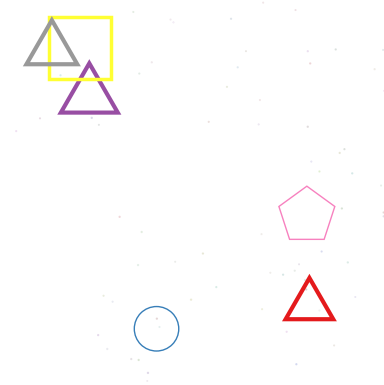[{"shape": "triangle", "thickness": 3, "radius": 0.36, "center": [0.804, 0.207]}, {"shape": "circle", "thickness": 1, "radius": 0.29, "center": [0.407, 0.146]}, {"shape": "triangle", "thickness": 3, "radius": 0.43, "center": [0.232, 0.75]}, {"shape": "square", "thickness": 2.5, "radius": 0.4, "center": [0.207, 0.875]}, {"shape": "pentagon", "thickness": 1, "radius": 0.38, "center": [0.797, 0.44]}, {"shape": "triangle", "thickness": 3, "radius": 0.38, "center": [0.135, 0.871]}]